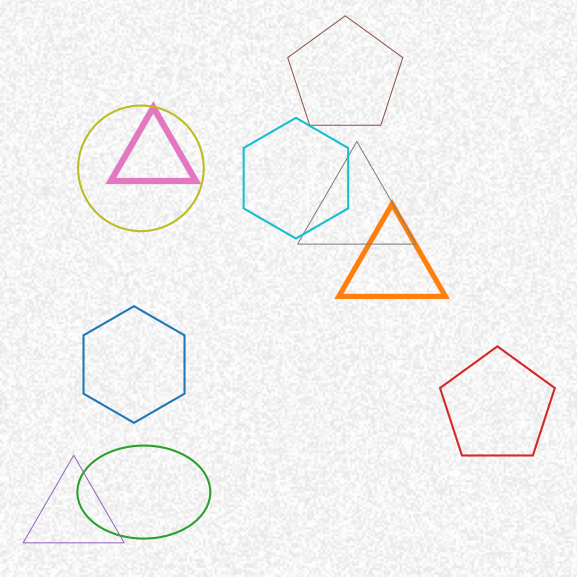[{"shape": "hexagon", "thickness": 1, "radius": 0.5, "center": [0.232, 0.368]}, {"shape": "triangle", "thickness": 2.5, "radius": 0.53, "center": [0.679, 0.539]}, {"shape": "oval", "thickness": 1, "radius": 0.58, "center": [0.249, 0.147]}, {"shape": "pentagon", "thickness": 1, "radius": 0.52, "center": [0.861, 0.295]}, {"shape": "triangle", "thickness": 0.5, "radius": 0.51, "center": [0.128, 0.11]}, {"shape": "pentagon", "thickness": 0.5, "radius": 0.52, "center": [0.598, 0.867]}, {"shape": "triangle", "thickness": 3, "radius": 0.43, "center": [0.266, 0.728]}, {"shape": "triangle", "thickness": 0.5, "radius": 0.59, "center": [0.618, 0.636]}, {"shape": "circle", "thickness": 1, "radius": 0.54, "center": [0.244, 0.708]}, {"shape": "hexagon", "thickness": 1, "radius": 0.52, "center": [0.512, 0.691]}]